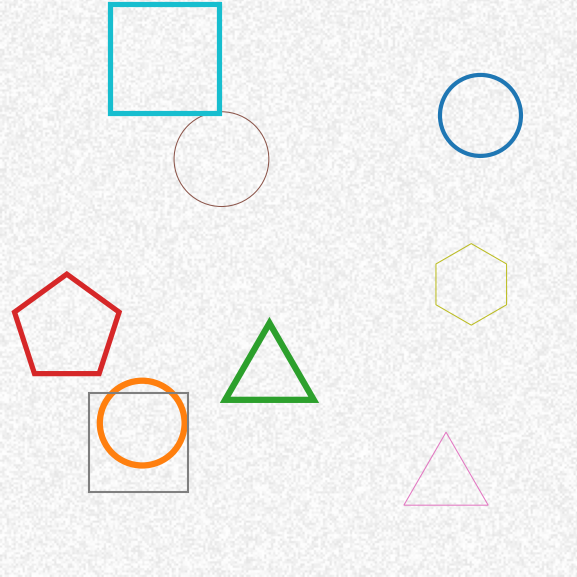[{"shape": "circle", "thickness": 2, "radius": 0.35, "center": [0.832, 0.799]}, {"shape": "circle", "thickness": 3, "radius": 0.37, "center": [0.246, 0.267]}, {"shape": "triangle", "thickness": 3, "radius": 0.44, "center": [0.467, 0.351]}, {"shape": "pentagon", "thickness": 2.5, "radius": 0.48, "center": [0.116, 0.429]}, {"shape": "circle", "thickness": 0.5, "radius": 0.41, "center": [0.383, 0.724]}, {"shape": "triangle", "thickness": 0.5, "radius": 0.42, "center": [0.772, 0.167]}, {"shape": "square", "thickness": 1, "radius": 0.43, "center": [0.24, 0.232]}, {"shape": "hexagon", "thickness": 0.5, "radius": 0.35, "center": [0.816, 0.507]}, {"shape": "square", "thickness": 2.5, "radius": 0.47, "center": [0.285, 0.898]}]